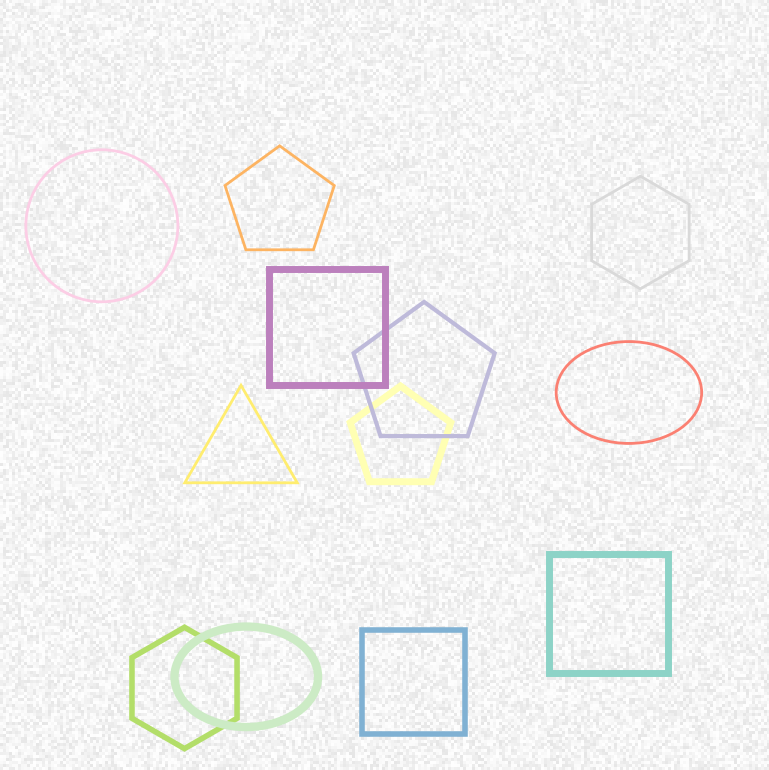[{"shape": "square", "thickness": 2.5, "radius": 0.39, "center": [0.79, 0.203]}, {"shape": "pentagon", "thickness": 2.5, "radius": 0.34, "center": [0.52, 0.43]}, {"shape": "pentagon", "thickness": 1.5, "radius": 0.48, "center": [0.551, 0.512]}, {"shape": "oval", "thickness": 1, "radius": 0.47, "center": [0.817, 0.49]}, {"shape": "square", "thickness": 2, "radius": 0.34, "center": [0.537, 0.114]}, {"shape": "pentagon", "thickness": 1, "radius": 0.37, "center": [0.363, 0.736]}, {"shape": "hexagon", "thickness": 2, "radius": 0.39, "center": [0.24, 0.107]}, {"shape": "circle", "thickness": 1, "radius": 0.49, "center": [0.132, 0.707]}, {"shape": "hexagon", "thickness": 1, "radius": 0.37, "center": [0.832, 0.698]}, {"shape": "square", "thickness": 2.5, "radius": 0.38, "center": [0.425, 0.575]}, {"shape": "oval", "thickness": 3, "radius": 0.47, "center": [0.32, 0.121]}, {"shape": "triangle", "thickness": 1, "radius": 0.42, "center": [0.313, 0.415]}]